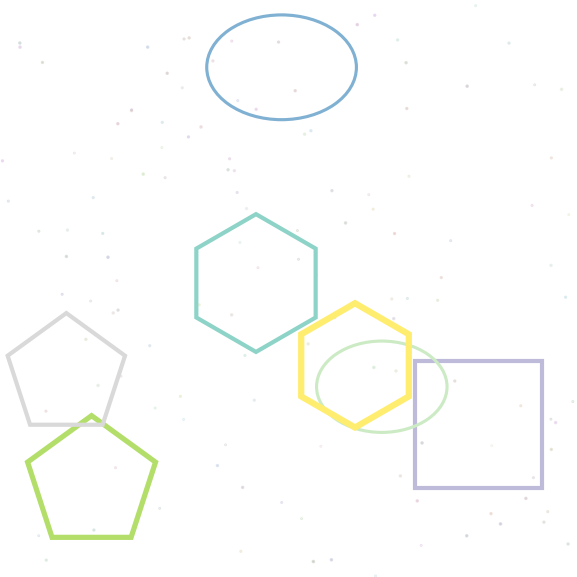[{"shape": "hexagon", "thickness": 2, "radius": 0.6, "center": [0.443, 0.509]}, {"shape": "square", "thickness": 2, "radius": 0.55, "center": [0.829, 0.263]}, {"shape": "oval", "thickness": 1.5, "radius": 0.65, "center": [0.488, 0.883]}, {"shape": "pentagon", "thickness": 2.5, "radius": 0.58, "center": [0.159, 0.163]}, {"shape": "pentagon", "thickness": 2, "radius": 0.53, "center": [0.115, 0.35]}, {"shape": "oval", "thickness": 1.5, "radius": 0.56, "center": [0.661, 0.329]}, {"shape": "hexagon", "thickness": 3, "radius": 0.54, "center": [0.615, 0.366]}]